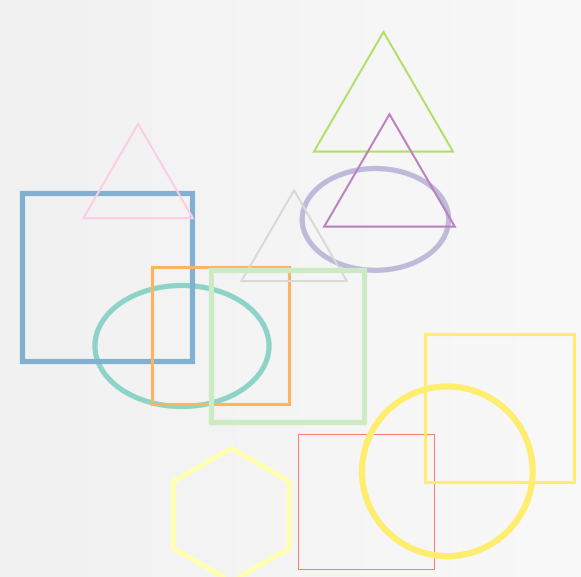[{"shape": "oval", "thickness": 2.5, "radius": 0.75, "center": [0.313, 0.4]}, {"shape": "hexagon", "thickness": 2.5, "radius": 0.58, "center": [0.398, 0.107]}, {"shape": "oval", "thickness": 2.5, "radius": 0.63, "center": [0.646, 0.619]}, {"shape": "square", "thickness": 0.5, "radius": 0.59, "center": [0.63, 0.13]}, {"shape": "square", "thickness": 2.5, "radius": 0.73, "center": [0.185, 0.519]}, {"shape": "square", "thickness": 1.5, "radius": 0.59, "center": [0.379, 0.418]}, {"shape": "triangle", "thickness": 1, "radius": 0.69, "center": [0.66, 0.806]}, {"shape": "triangle", "thickness": 1, "radius": 0.54, "center": [0.238, 0.676]}, {"shape": "triangle", "thickness": 1, "radius": 0.52, "center": [0.506, 0.565]}, {"shape": "triangle", "thickness": 1, "radius": 0.65, "center": [0.67, 0.672]}, {"shape": "square", "thickness": 2.5, "radius": 0.66, "center": [0.495, 0.399]}, {"shape": "square", "thickness": 1.5, "radius": 0.64, "center": [0.859, 0.293]}, {"shape": "circle", "thickness": 3, "radius": 0.73, "center": [0.77, 0.183]}]